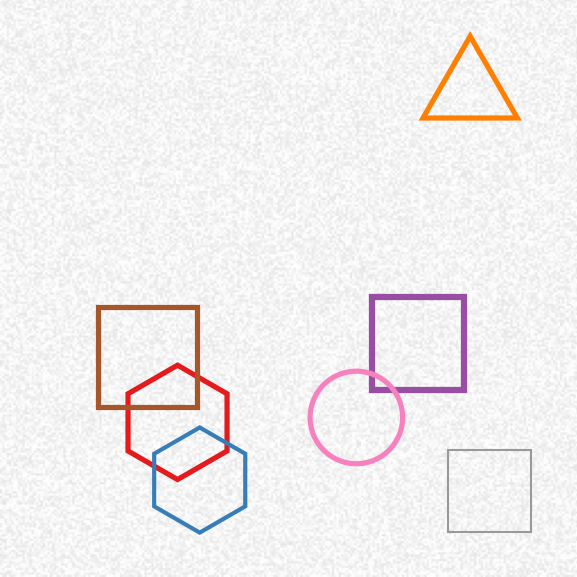[{"shape": "hexagon", "thickness": 2.5, "radius": 0.5, "center": [0.307, 0.268]}, {"shape": "hexagon", "thickness": 2, "radius": 0.46, "center": [0.346, 0.168]}, {"shape": "square", "thickness": 3, "radius": 0.4, "center": [0.723, 0.404]}, {"shape": "triangle", "thickness": 2.5, "radius": 0.47, "center": [0.814, 0.842]}, {"shape": "square", "thickness": 2.5, "radius": 0.43, "center": [0.255, 0.381]}, {"shape": "circle", "thickness": 2.5, "radius": 0.4, "center": [0.617, 0.276]}, {"shape": "square", "thickness": 1, "radius": 0.36, "center": [0.848, 0.149]}]